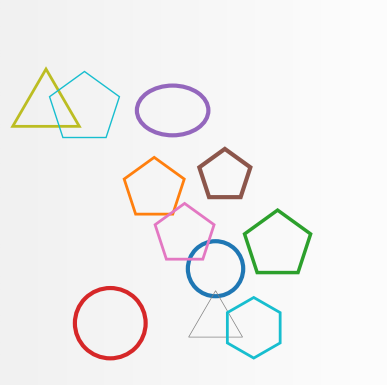[{"shape": "circle", "thickness": 3, "radius": 0.36, "center": [0.556, 0.302]}, {"shape": "pentagon", "thickness": 2, "radius": 0.41, "center": [0.398, 0.51]}, {"shape": "pentagon", "thickness": 2.5, "radius": 0.45, "center": [0.716, 0.365]}, {"shape": "circle", "thickness": 3, "radius": 0.46, "center": [0.285, 0.161]}, {"shape": "oval", "thickness": 3, "radius": 0.46, "center": [0.445, 0.713]}, {"shape": "pentagon", "thickness": 3, "radius": 0.35, "center": [0.58, 0.544]}, {"shape": "pentagon", "thickness": 2, "radius": 0.4, "center": [0.476, 0.392]}, {"shape": "triangle", "thickness": 0.5, "radius": 0.4, "center": [0.556, 0.165]}, {"shape": "triangle", "thickness": 2, "radius": 0.5, "center": [0.119, 0.721]}, {"shape": "pentagon", "thickness": 1, "radius": 0.47, "center": [0.218, 0.72]}, {"shape": "hexagon", "thickness": 2, "radius": 0.39, "center": [0.655, 0.149]}]